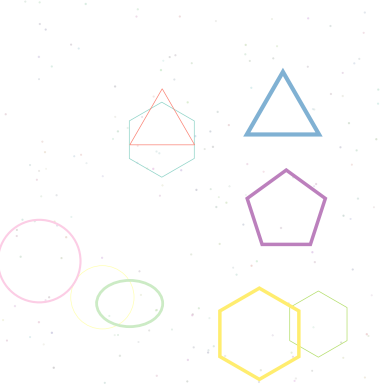[{"shape": "hexagon", "thickness": 0.5, "radius": 0.49, "center": [0.42, 0.637]}, {"shape": "circle", "thickness": 0.5, "radius": 0.41, "center": [0.266, 0.228]}, {"shape": "triangle", "thickness": 0.5, "radius": 0.49, "center": [0.421, 0.672]}, {"shape": "triangle", "thickness": 3, "radius": 0.54, "center": [0.735, 0.705]}, {"shape": "hexagon", "thickness": 0.5, "radius": 0.43, "center": [0.827, 0.158]}, {"shape": "circle", "thickness": 1.5, "radius": 0.54, "center": [0.102, 0.322]}, {"shape": "pentagon", "thickness": 2.5, "radius": 0.53, "center": [0.744, 0.452]}, {"shape": "oval", "thickness": 2, "radius": 0.43, "center": [0.337, 0.212]}, {"shape": "hexagon", "thickness": 2.5, "radius": 0.59, "center": [0.674, 0.133]}]